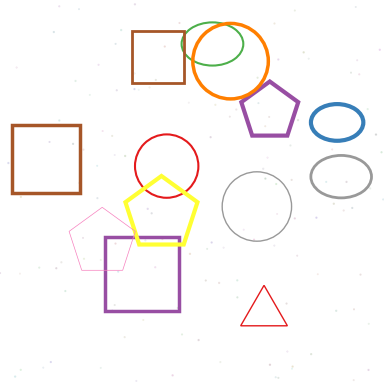[{"shape": "triangle", "thickness": 1, "radius": 0.35, "center": [0.686, 0.189]}, {"shape": "circle", "thickness": 1.5, "radius": 0.41, "center": [0.433, 0.569]}, {"shape": "oval", "thickness": 3, "radius": 0.34, "center": [0.876, 0.682]}, {"shape": "oval", "thickness": 1.5, "radius": 0.4, "center": [0.552, 0.886]}, {"shape": "pentagon", "thickness": 3, "radius": 0.39, "center": [0.701, 0.711]}, {"shape": "square", "thickness": 2.5, "radius": 0.48, "center": [0.37, 0.289]}, {"shape": "circle", "thickness": 2.5, "radius": 0.49, "center": [0.599, 0.841]}, {"shape": "pentagon", "thickness": 3, "radius": 0.49, "center": [0.419, 0.444]}, {"shape": "square", "thickness": 2, "radius": 0.33, "center": [0.41, 0.852]}, {"shape": "square", "thickness": 2.5, "radius": 0.44, "center": [0.119, 0.587]}, {"shape": "pentagon", "thickness": 0.5, "radius": 0.45, "center": [0.265, 0.371]}, {"shape": "circle", "thickness": 1, "radius": 0.45, "center": [0.667, 0.464]}, {"shape": "oval", "thickness": 2, "radius": 0.39, "center": [0.886, 0.541]}]